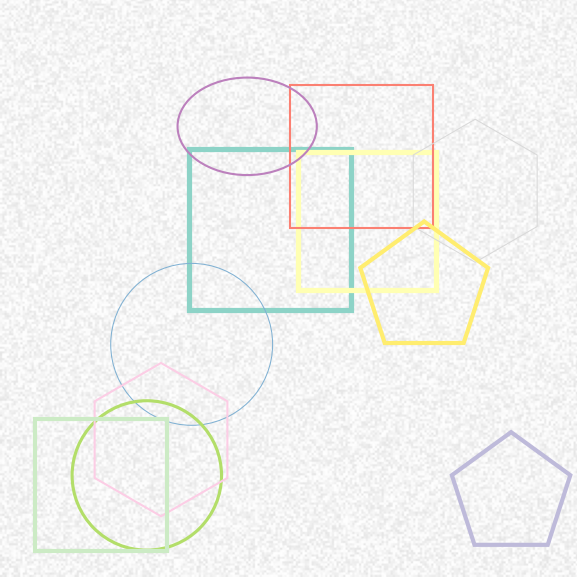[{"shape": "square", "thickness": 2.5, "radius": 0.7, "center": [0.467, 0.601]}, {"shape": "square", "thickness": 2.5, "radius": 0.6, "center": [0.636, 0.617]}, {"shape": "pentagon", "thickness": 2, "radius": 0.54, "center": [0.885, 0.143]}, {"shape": "square", "thickness": 1, "radius": 0.62, "center": [0.626, 0.728]}, {"shape": "circle", "thickness": 0.5, "radius": 0.7, "center": [0.332, 0.403]}, {"shape": "circle", "thickness": 1.5, "radius": 0.65, "center": [0.254, 0.176]}, {"shape": "hexagon", "thickness": 1, "radius": 0.66, "center": [0.279, 0.238]}, {"shape": "hexagon", "thickness": 0.5, "radius": 0.62, "center": [0.823, 0.669]}, {"shape": "oval", "thickness": 1, "radius": 0.6, "center": [0.428, 0.78]}, {"shape": "square", "thickness": 2, "radius": 0.57, "center": [0.176, 0.16]}, {"shape": "pentagon", "thickness": 2, "radius": 0.58, "center": [0.735, 0.499]}]